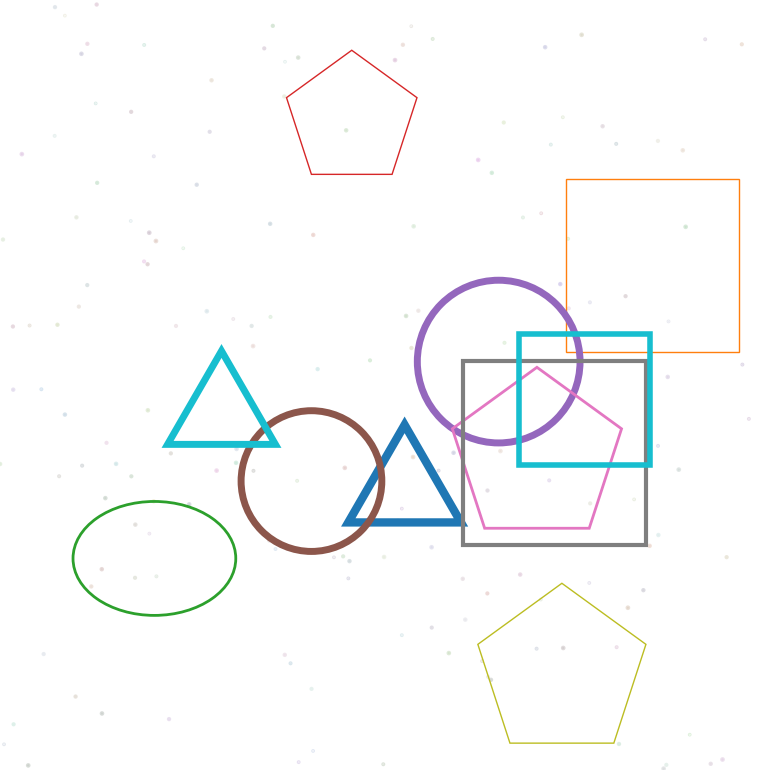[{"shape": "triangle", "thickness": 3, "radius": 0.42, "center": [0.525, 0.364]}, {"shape": "square", "thickness": 0.5, "radius": 0.56, "center": [0.847, 0.656]}, {"shape": "oval", "thickness": 1, "radius": 0.53, "center": [0.201, 0.275]}, {"shape": "pentagon", "thickness": 0.5, "radius": 0.45, "center": [0.457, 0.846]}, {"shape": "circle", "thickness": 2.5, "radius": 0.53, "center": [0.648, 0.53]}, {"shape": "circle", "thickness": 2.5, "radius": 0.46, "center": [0.404, 0.375]}, {"shape": "pentagon", "thickness": 1, "radius": 0.58, "center": [0.697, 0.407]}, {"shape": "square", "thickness": 1.5, "radius": 0.6, "center": [0.72, 0.412]}, {"shape": "pentagon", "thickness": 0.5, "radius": 0.57, "center": [0.73, 0.128]}, {"shape": "square", "thickness": 2, "radius": 0.42, "center": [0.759, 0.481]}, {"shape": "triangle", "thickness": 2.5, "radius": 0.4, "center": [0.288, 0.463]}]